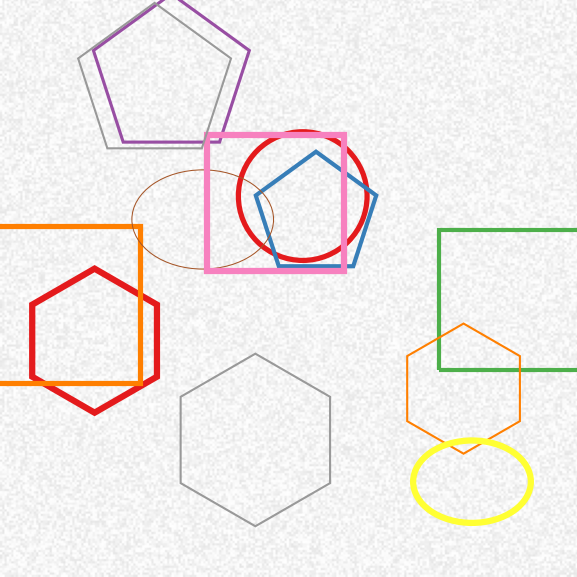[{"shape": "circle", "thickness": 2.5, "radius": 0.56, "center": [0.524, 0.66]}, {"shape": "hexagon", "thickness": 3, "radius": 0.62, "center": [0.164, 0.409]}, {"shape": "pentagon", "thickness": 2, "radius": 0.55, "center": [0.547, 0.627]}, {"shape": "square", "thickness": 2, "radius": 0.6, "center": [0.881, 0.479]}, {"shape": "pentagon", "thickness": 1.5, "radius": 0.71, "center": [0.297, 0.868]}, {"shape": "hexagon", "thickness": 1, "radius": 0.56, "center": [0.803, 0.326]}, {"shape": "square", "thickness": 2.5, "radius": 0.68, "center": [0.106, 0.472]}, {"shape": "oval", "thickness": 3, "radius": 0.51, "center": [0.817, 0.165]}, {"shape": "oval", "thickness": 0.5, "radius": 0.61, "center": [0.351, 0.619]}, {"shape": "square", "thickness": 3, "radius": 0.59, "center": [0.476, 0.648]}, {"shape": "pentagon", "thickness": 1, "radius": 0.7, "center": [0.268, 0.855]}, {"shape": "hexagon", "thickness": 1, "radius": 0.75, "center": [0.442, 0.237]}]